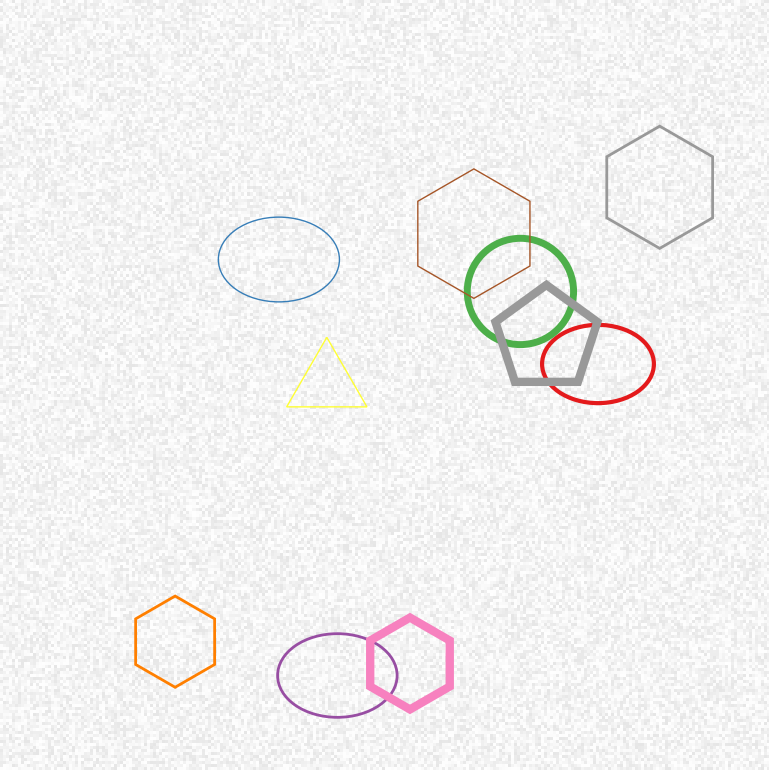[{"shape": "oval", "thickness": 1.5, "radius": 0.36, "center": [0.777, 0.527]}, {"shape": "oval", "thickness": 0.5, "radius": 0.39, "center": [0.362, 0.663]}, {"shape": "circle", "thickness": 2.5, "radius": 0.35, "center": [0.676, 0.621]}, {"shape": "oval", "thickness": 1, "radius": 0.39, "center": [0.438, 0.123]}, {"shape": "hexagon", "thickness": 1, "radius": 0.3, "center": [0.227, 0.167]}, {"shape": "triangle", "thickness": 0.5, "radius": 0.3, "center": [0.424, 0.502]}, {"shape": "hexagon", "thickness": 0.5, "radius": 0.42, "center": [0.615, 0.697]}, {"shape": "hexagon", "thickness": 3, "radius": 0.3, "center": [0.532, 0.138]}, {"shape": "pentagon", "thickness": 3, "radius": 0.35, "center": [0.71, 0.56]}, {"shape": "hexagon", "thickness": 1, "radius": 0.4, "center": [0.857, 0.757]}]